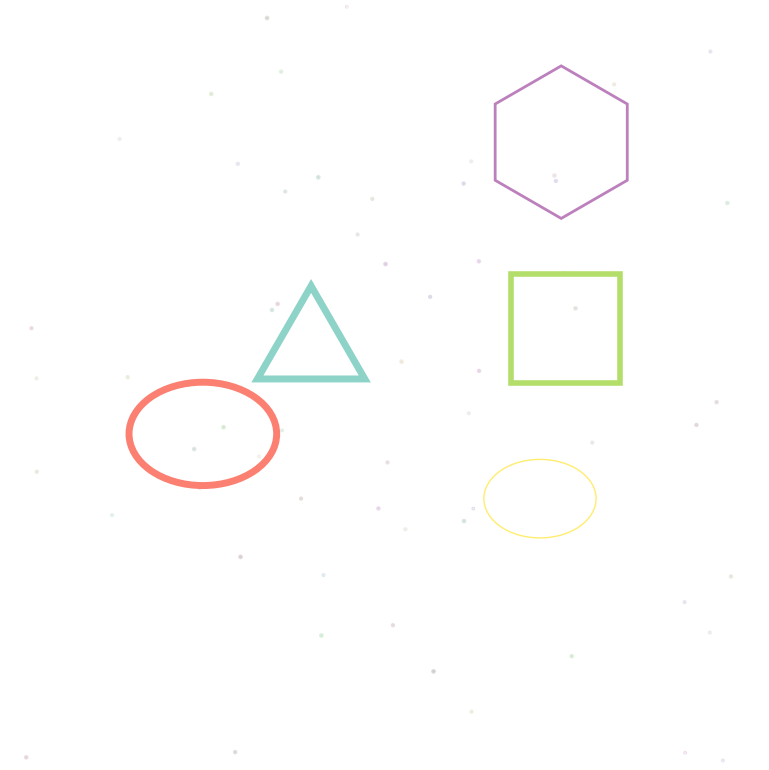[{"shape": "triangle", "thickness": 2.5, "radius": 0.4, "center": [0.404, 0.548]}, {"shape": "oval", "thickness": 2.5, "radius": 0.48, "center": [0.263, 0.437]}, {"shape": "square", "thickness": 2, "radius": 0.35, "center": [0.735, 0.574]}, {"shape": "hexagon", "thickness": 1, "radius": 0.5, "center": [0.729, 0.815]}, {"shape": "oval", "thickness": 0.5, "radius": 0.36, "center": [0.701, 0.352]}]